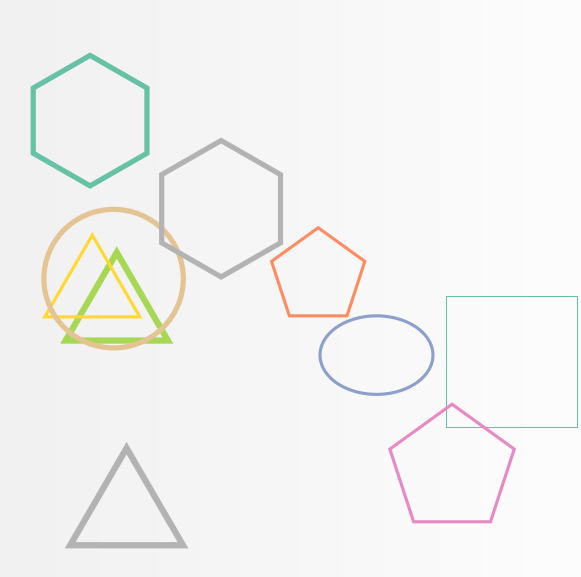[{"shape": "square", "thickness": 0.5, "radius": 0.56, "center": [0.881, 0.373]}, {"shape": "hexagon", "thickness": 2.5, "radius": 0.56, "center": [0.155, 0.79]}, {"shape": "pentagon", "thickness": 1.5, "radius": 0.42, "center": [0.547, 0.52]}, {"shape": "oval", "thickness": 1.5, "radius": 0.49, "center": [0.648, 0.384]}, {"shape": "pentagon", "thickness": 1.5, "radius": 0.56, "center": [0.778, 0.187]}, {"shape": "triangle", "thickness": 3, "radius": 0.51, "center": [0.201, 0.46]}, {"shape": "triangle", "thickness": 1.5, "radius": 0.47, "center": [0.159, 0.498]}, {"shape": "circle", "thickness": 2.5, "radius": 0.6, "center": [0.195, 0.517]}, {"shape": "hexagon", "thickness": 2.5, "radius": 0.59, "center": [0.38, 0.638]}, {"shape": "triangle", "thickness": 3, "radius": 0.56, "center": [0.218, 0.111]}]